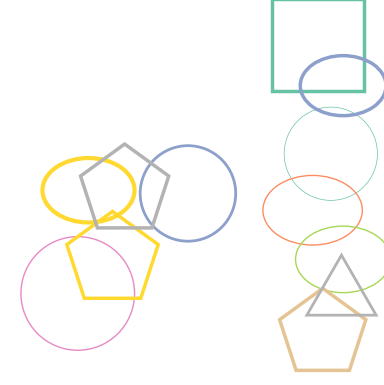[{"shape": "circle", "thickness": 0.5, "radius": 0.61, "center": [0.859, 0.601]}, {"shape": "square", "thickness": 2.5, "radius": 0.6, "center": [0.826, 0.883]}, {"shape": "oval", "thickness": 1, "radius": 0.65, "center": [0.812, 0.454]}, {"shape": "circle", "thickness": 2, "radius": 0.62, "center": [0.488, 0.498]}, {"shape": "oval", "thickness": 2.5, "radius": 0.56, "center": [0.891, 0.777]}, {"shape": "circle", "thickness": 1, "radius": 0.74, "center": [0.202, 0.238]}, {"shape": "oval", "thickness": 1, "radius": 0.62, "center": [0.891, 0.326]}, {"shape": "oval", "thickness": 3, "radius": 0.6, "center": [0.23, 0.506]}, {"shape": "pentagon", "thickness": 2.5, "radius": 0.62, "center": [0.292, 0.326]}, {"shape": "pentagon", "thickness": 2.5, "radius": 0.59, "center": [0.838, 0.133]}, {"shape": "pentagon", "thickness": 2.5, "radius": 0.6, "center": [0.324, 0.505]}, {"shape": "triangle", "thickness": 2, "radius": 0.52, "center": [0.887, 0.233]}]